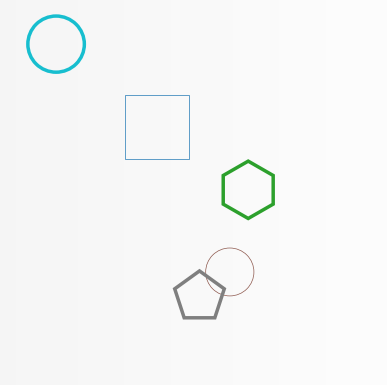[{"shape": "square", "thickness": 0.5, "radius": 0.41, "center": [0.404, 0.67]}, {"shape": "hexagon", "thickness": 2.5, "radius": 0.37, "center": [0.641, 0.507]}, {"shape": "circle", "thickness": 0.5, "radius": 0.31, "center": [0.593, 0.294]}, {"shape": "pentagon", "thickness": 2.5, "radius": 0.34, "center": [0.515, 0.229]}, {"shape": "circle", "thickness": 2.5, "radius": 0.36, "center": [0.145, 0.885]}]